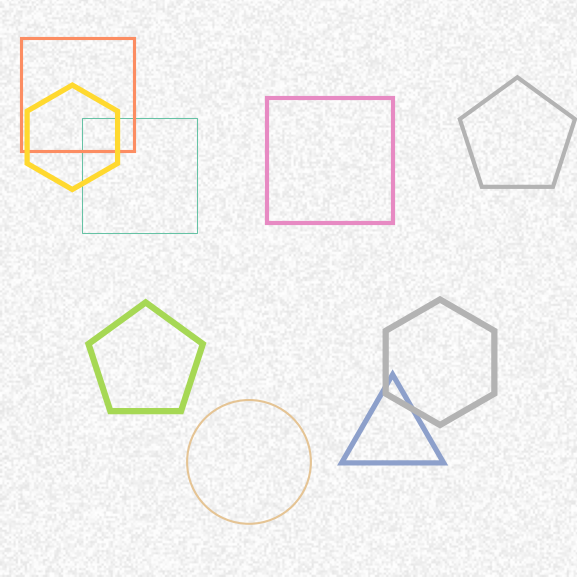[{"shape": "square", "thickness": 0.5, "radius": 0.5, "center": [0.242, 0.694]}, {"shape": "square", "thickness": 1.5, "radius": 0.49, "center": [0.135, 0.836]}, {"shape": "triangle", "thickness": 2.5, "radius": 0.51, "center": [0.68, 0.249]}, {"shape": "square", "thickness": 2, "radius": 0.54, "center": [0.572, 0.721]}, {"shape": "pentagon", "thickness": 3, "radius": 0.52, "center": [0.252, 0.371]}, {"shape": "hexagon", "thickness": 2.5, "radius": 0.45, "center": [0.125, 0.761]}, {"shape": "circle", "thickness": 1, "radius": 0.54, "center": [0.431, 0.199]}, {"shape": "pentagon", "thickness": 2, "radius": 0.52, "center": [0.896, 0.76]}, {"shape": "hexagon", "thickness": 3, "radius": 0.54, "center": [0.762, 0.372]}]